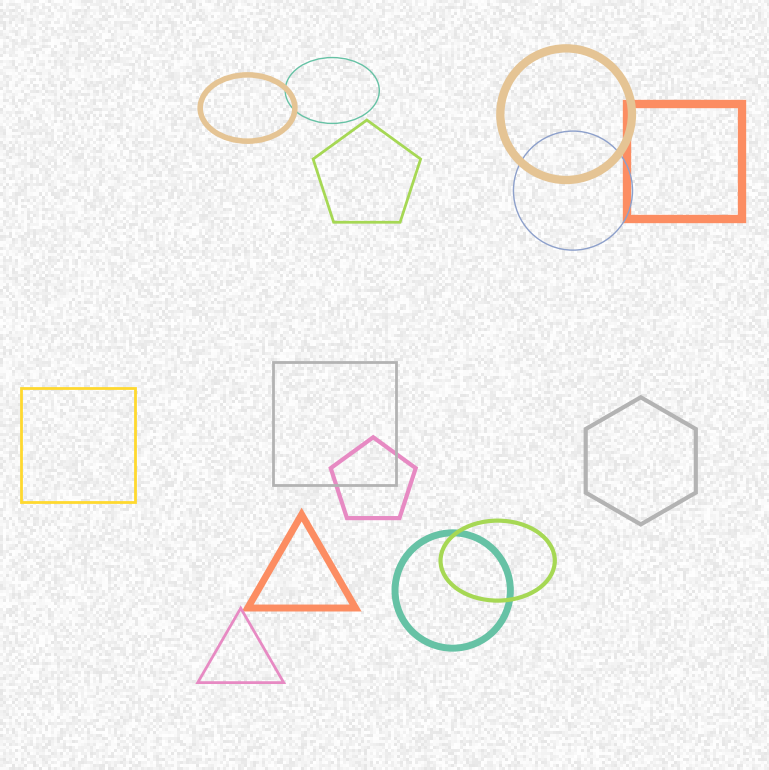[{"shape": "oval", "thickness": 0.5, "radius": 0.31, "center": [0.432, 0.882]}, {"shape": "circle", "thickness": 2.5, "radius": 0.37, "center": [0.588, 0.233]}, {"shape": "square", "thickness": 3, "radius": 0.37, "center": [0.889, 0.791]}, {"shape": "triangle", "thickness": 2.5, "radius": 0.4, "center": [0.392, 0.251]}, {"shape": "circle", "thickness": 0.5, "radius": 0.39, "center": [0.744, 0.752]}, {"shape": "triangle", "thickness": 1, "radius": 0.32, "center": [0.313, 0.146]}, {"shape": "pentagon", "thickness": 1.5, "radius": 0.29, "center": [0.485, 0.374]}, {"shape": "pentagon", "thickness": 1, "radius": 0.37, "center": [0.476, 0.771]}, {"shape": "oval", "thickness": 1.5, "radius": 0.37, "center": [0.646, 0.272]}, {"shape": "square", "thickness": 1, "radius": 0.37, "center": [0.101, 0.422]}, {"shape": "oval", "thickness": 2, "radius": 0.31, "center": [0.321, 0.86]}, {"shape": "circle", "thickness": 3, "radius": 0.43, "center": [0.735, 0.852]}, {"shape": "square", "thickness": 1, "radius": 0.4, "center": [0.434, 0.45]}, {"shape": "hexagon", "thickness": 1.5, "radius": 0.41, "center": [0.832, 0.401]}]